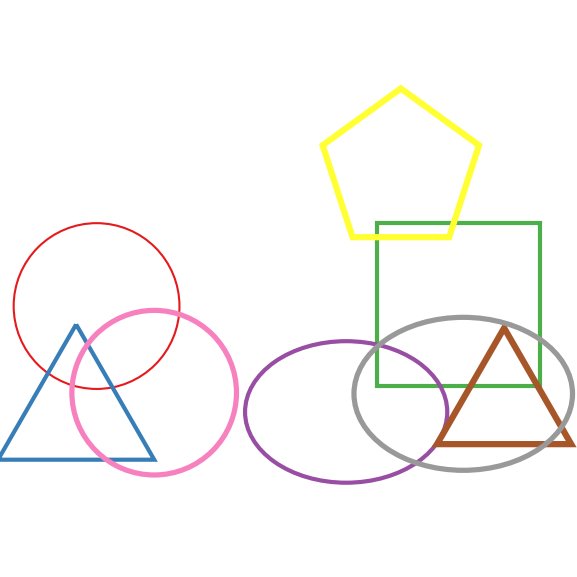[{"shape": "circle", "thickness": 1, "radius": 0.72, "center": [0.167, 0.469]}, {"shape": "triangle", "thickness": 2, "radius": 0.78, "center": [0.132, 0.281]}, {"shape": "square", "thickness": 2, "radius": 0.71, "center": [0.794, 0.472]}, {"shape": "oval", "thickness": 2, "radius": 0.88, "center": [0.599, 0.286]}, {"shape": "pentagon", "thickness": 3, "radius": 0.71, "center": [0.694, 0.704]}, {"shape": "triangle", "thickness": 3, "radius": 0.67, "center": [0.873, 0.297]}, {"shape": "circle", "thickness": 2.5, "radius": 0.71, "center": [0.267, 0.319]}, {"shape": "oval", "thickness": 2.5, "radius": 0.95, "center": [0.802, 0.317]}]